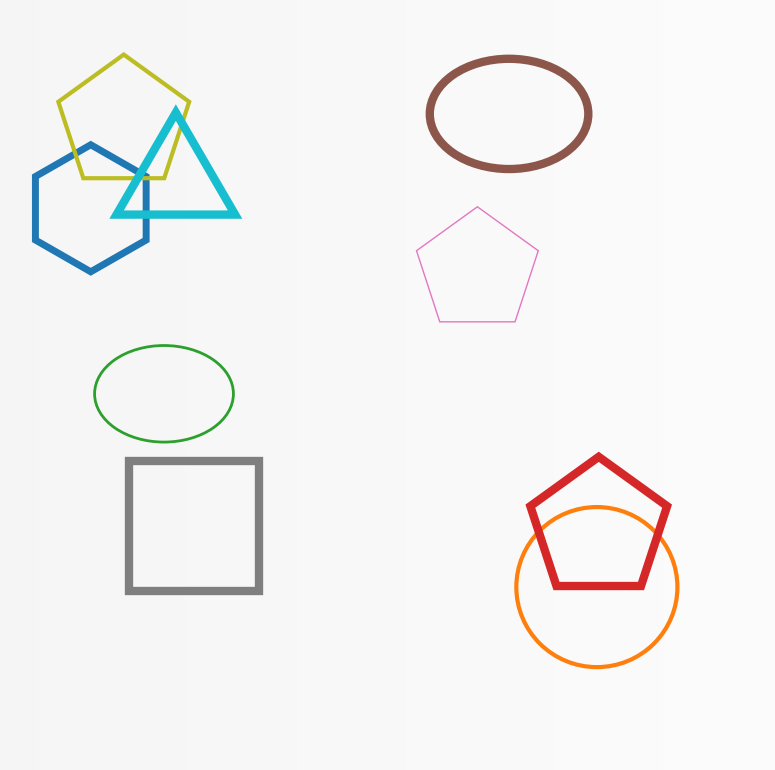[{"shape": "hexagon", "thickness": 2.5, "radius": 0.41, "center": [0.117, 0.73]}, {"shape": "circle", "thickness": 1.5, "radius": 0.52, "center": [0.77, 0.238]}, {"shape": "oval", "thickness": 1, "radius": 0.45, "center": [0.212, 0.489]}, {"shape": "pentagon", "thickness": 3, "radius": 0.46, "center": [0.773, 0.314]}, {"shape": "oval", "thickness": 3, "radius": 0.51, "center": [0.657, 0.852]}, {"shape": "pentagon", "thickness": 0.5, "radius": 0.41, "center": [0.616, 0.649]}, {"shape": "square", "thickness": 3, "radius": 0.42, "center": [0.25, 0.317]}, {"shape": "pentagon", "thickness": 1.5, "radius": 0.44, "center": [0.16, 0.84]}, {"shape": "triangle", "thickness": 3, "radius": 0.44, "center": [0.227, 0.765]}]